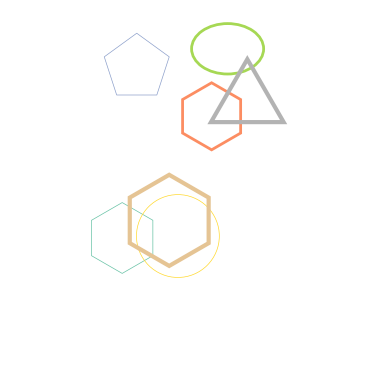[{"shape": "hexagon", "thickness": 0.5, "radius": 0.46, "center": [0.317, 0.382]}, {"shape": "hexagon", "thickness": 2, "radius": 0.44, "center": [0.55, 0.698]}, {"shape": "pentagon", "thickness": 0.5, "radius": 0.44, "center": [0.355, 0.825]}, {"shape": "oval", "thickness": 2, "radius": 0.47, "center": [0.591, 0.873]}, {"shape": "circle", "thickness": 0.5, "radius": 0.54, "center": [0.462, 0.387]}, {"shape": "hexagon", "thickness": 3, "radius": 0.59, "center": [0.44, 0.428]}, {"shape": "triangle", "thickness": 3, "radius": 0.54, "center": [0.642, 0.737]}]